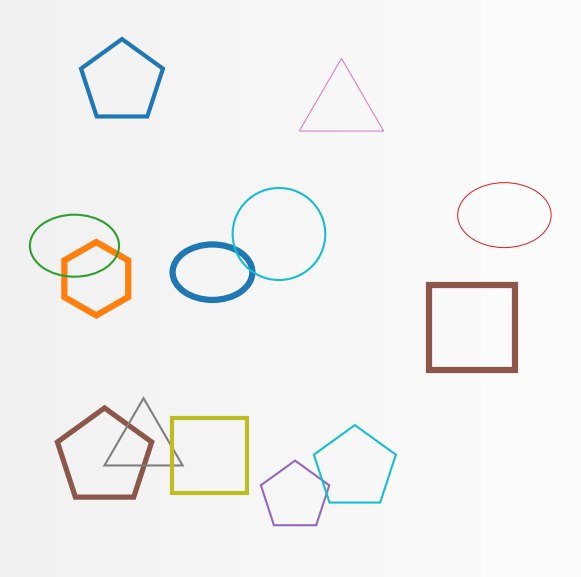[{"shape": "oval", "thickness": 3, "radius": 0.34, "center": [0.366, 0.528]}, {"shape": "pentagon", "thickness": 2, "radius": 0.37, "center": [0.21, 0.857]}, {"shape": "hexagon", "thickness": 3, "radius": 0.32, "center": [0.166, 0.516]}, {"shape": "oval", "thickness": 1, "radius": 0.38, "center": [0.128, 0.574]}, {"shape": "oval", "thickness": 0.5, "radius": 0.4, "center": [0.868, 0.627]}, {"shape": "pentagon", "thickness": 1, "radius": 0.31, "center": [0.508, 0.14]}, {"shape": "square", "thickness": 3, "radius": 0.37, "center": [0.812, 0.432]}, {"shape": "pentagon", "thickness": 2.5, "radius": 0.43, "center": [0.18, 0.207]}, {"shape": "triangle", "thickness": 0.5, "radius": 0.42, "center": [0.587, 0.814]}, {"shape": "triangle", "thickness": 1, "radius": 0.39, "center": [0.247, 0.232]}, {"shape": "square", "thickness": 2, "radius": 0.33, "center": [0.36, 0.21]}, {"shape": "circle", "thickness": 1, "radius": 0.4, "center": [0.48, 0.594]}, {"shape": "pentagon", "thickness": 1, "radius": 0.37, "center": [0.611, 0.189]}]